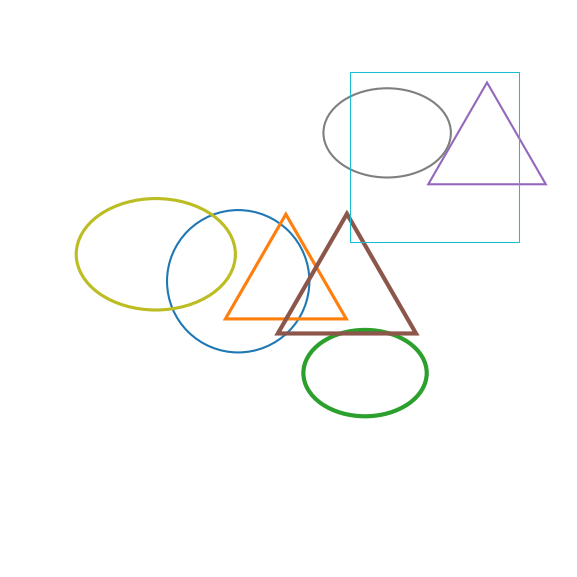[{"shape": "circle", "thickness": 1, "radius": 0.62, "center": [0.412, 0.512]}, {"shape": "triangle", "thickness": 1.5, "radius": 0.6, "center": [0.495, 0.507]}, {"shape": "oval", "thickness": 2, "radius": 0.53, "center": [0.632, 0.353]}, {"shape": "triangle", "thickness": 1, "radius": 0.59, "center": [0.843, 0.739]}, {"shape": "triangle", "thickness": 2, "radius": 0.69, "center": [0.601, 0.491]}, {"shape": "oval", "thickness": 1, "radius": 0.55, "center": [0.67, 0.769]}, {"shape": "oval", "thickness": 1.5, "radius": 0.69, "center": [0.27, 0.559]}, {"shape": "square", "thickness": 0.5, "radius": 0.73, "center": [0.752, 0.727]}]